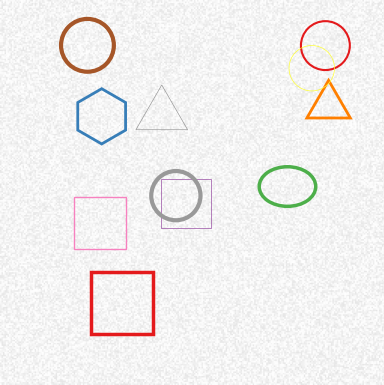[{"shape": "square", "thickness": 2.5, "radius": 0.4, "center": [0.316, 0.214]}, {"shape": "circle", "thickness": 1.5, "radius": 0.32, "center": [0.845, 0.882]}, {"shape": "hexagon", "thickness": 2, "radius": 0.36, "center": [0.264, 0.698]}, {"shape": "oval", "thickness": 2.5, "radius": 0.37, "center": [0.747, 0.515]}, {"shape": "square", "thickness": 0.5, "radius": 0.32, "center": [0.483, 0.472]}, {"shape": "triangle", "thickness": 2, "radius": 0.33, "center": [0.854, 0.726]}, {"shape": "circle", "thickness": 0.5, "radius": 0.3, "center": [0.81, 0.823]}, {"shape": "circle", "thickness": 3, "radius": 0.34, "center": [0.227, 0.882]}, {"shape": "square", "thickness": 1, "radius": 0.34, "center": [0.26, 0.42]}, {"shape": "circle", "thickness": 3, "radius": 0.32, "center": [0.457, 0.492]}, {"shape": "triangle", "thickness": 0.5, "radius": 0.39, "center": [0.42, 0.702]}]